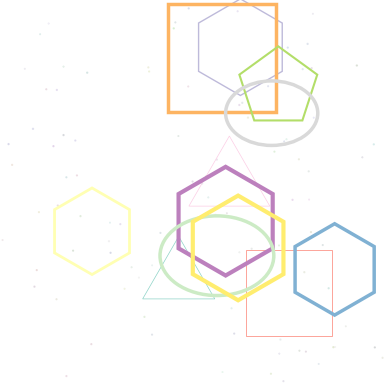[{"shape": "triangle", "thickness": 0.5, "radius": 0.54, "center": [0.464, 0.278]}, {"shape": "hexagon", "thickness": 2, "radius": 0.56, "center": [0.239, 0.399]}, {"shape": "hexagon", "thickness": 1, "radius": 0.63, "center": [0.624, 0.877]}, {"shape": "square", "thickness": 0.5, "radius": 0.56, "center": [0.751, 0.24]}, {"shape": "hexagon", "thickness": 2.5, "radius": 0.59, "center": [0.869, 0.3]}, {"shape": "square", "thickness": 2.5, "radius": 0.7, "center": [0.576, 0.849]}, {"shape": "pentagon", "thickness": 1.5, "radius": 0.53, "center": [0.723, 0.773]}, {"shape": "triangle", "thickness": 0.5, "radius": 0.61, "center": [0.596, 0.525]}, {"shape": "oval", "thickness": 2.5, "radius": 0.6, "center": [0.706, 0.706]}, {"shape": "hexagon", "thickness": 3, "radius": 0.71, "center": [0.586, 0.426]}, {"shape": "oval", "thickness": 2.5, "radius": 0.74, "center": [0.563, 0.336]}, {"shape": "hexagon", "thickness": 3, "radius": 0.68, "center": [0.619, 0.356]}]